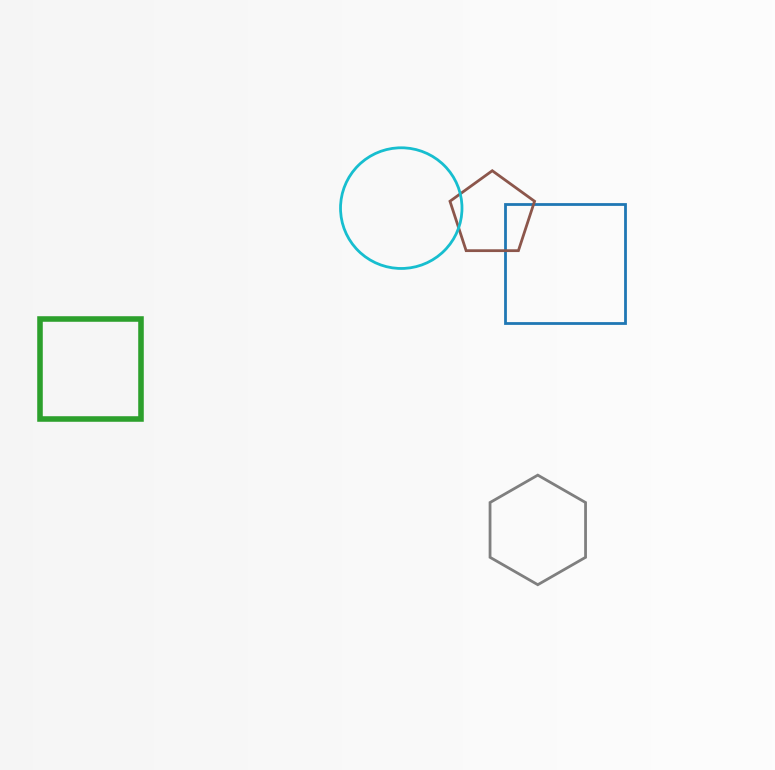[{"shape": "square", "thickness": 1, "radius": 0.39, "center": [0.729, 0.657]}, {"shape": "square", "thickness": 2, "radius": 0.32, "center": [0.117, 0.521]}, {"shape": "pentagon", "thickness": 1, "radius": 0.29, "center": [0.635, 0.721]}, {"shape": "hexagon", "thickness": 1, "radius": 0.36, "center": [0.694, 0.312]}, {"shape": "circle", "thickness": 1, "radius": 0.39, "center": [0.518, 0.73]}]